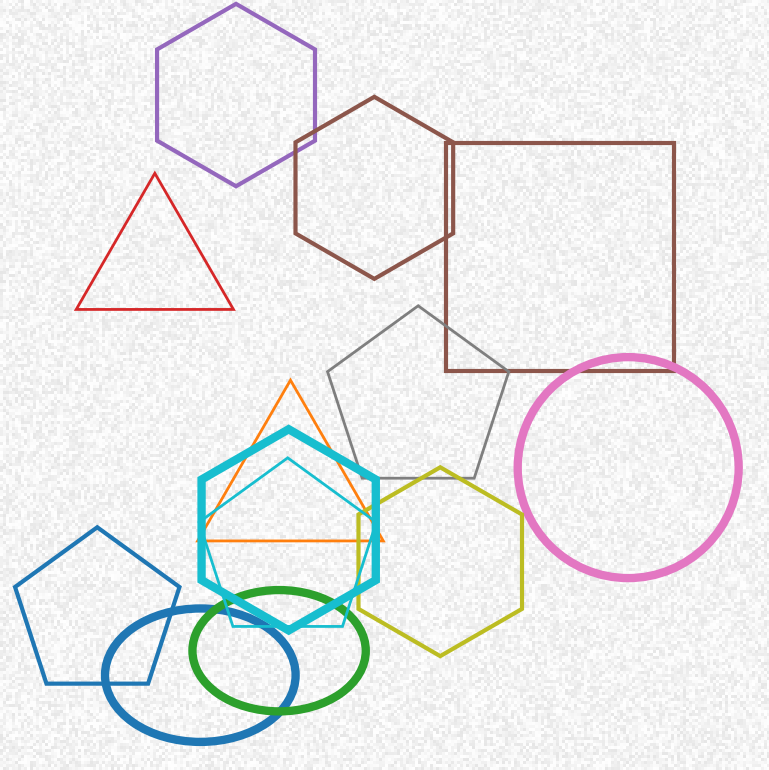[{"shape": "oval", "thickness": 3, "radius": 0.62, "center": [0.26, 0.123]}, {"shape": "pentagon", "thickness": 1.5, "radius": 0.56, "center": [0.126, 0.203]}, {"shape": "triangle", "thickness": 1, "radius": 0.7, "center": [0.377, 0.367]}, {"shape": "oval", "thickness": 3, "radius": 0.56, "center": [0.362, 0.155]}, {"shape": "triangle", "thickness": 1, "radius": 0.59, "center": [0.201, 0.657]}, {"shape": "hexagon", "thickness": 1.5, "radius": 0.59, "center": [0.307, 0.877]}, {"shape": "hexagon", "thickness": 1.5, "radius": 0.59, "center": [0.486, 0.756]}, {"shape": "square", "thickness": 1.5, "radius": 0.74, "center": [0.728, 0.666]}, {"shape": "circle", "thickness": 3, "radius": 0.72, "center": [0.816, 0.393]}, {"shape": "pentagon", "thickness": 1, "radius": 0.62, "center": [0.543, 0.479]}, {"shape": "hexagon", "thickness": 1.5, "radius": 0.61, "center": [0.572, 0.271]}, {"shape": "hexagon", "thickness": 3, "radius": 0.65, "center": [0.375, 0.312]}, {"shape": "pentagon", "thickness": 1, "radius": 0.61, "center": [0.374, 0.284]}]